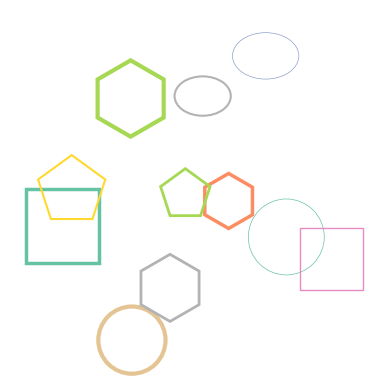[{"shape": "square", "thickness": 2.5, "radius": 0.48, "center": [0.162, 0.413]}, {"shape": "circle", "thickness": 0.5, "radius": 0.49, "center": [0.744, 0.385]}, {"shape": "hexagon", "thickness": 2.5, "radius": 0.36, "center": [0.594, 0.478]}, {"shape": "oval", "thickness": 0.5, "radius": 0.43, "center": [0.69, 0.855]}, {"shape": "square", "thickness": 1, "radius": 0.4, "center": [0.861, 0.328]}, {"shape": "hexagon", "thickness": 3, "radius": 0.5, "center": [0.339, 0.744]}, {"shape": "pentagon", "thickness": 2, "radius": 0.34, "center": [0.481, 0.494]}, {"shape": "pentagon", "thickness": 1.5, "radius": 0.46, "center": [0.186, 0.505]}, {"shape": "circle", "thickness": 3, "radius": 0.44, "center": [0.343, 0.117]}, {"shape": "hexagon", "thickness": 2, "radius": 0.44, "center": [0.442, 0.252]}, {"shape": "oval", "thickness": 1.5, "radius": 0.37, "center": [0.526, 0.75]}]